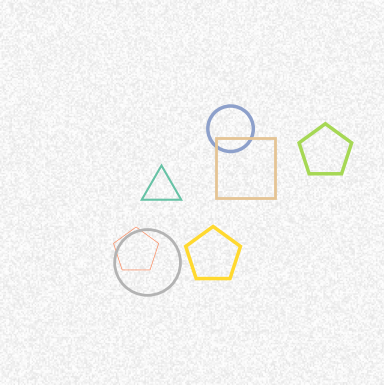[{"shape": "triangle", "thickness": 1.5, "radius": 0.3, "center": [0.419, 0.511]}, {"shape": "pentagon", "thickness": 0.5, "radius": 0.31, "center": [0.354, 0.349]}, {"shape": "circle", "thickness": 2.5, "radius": 0.3, "center": [0.599, 0.666]}, {"shape": "pentagon", "thickness": 2.5, "radius": 0.36, "center": [0.845, 0.607]}, {"shape": "pentagon", "thickness": 2.5, "radius": 0.37, "center": [0.553, 0.337]}, {"shape": "square", "thickness": 2, "radius": 0.39, "center": [0.637, 0.563]}, {"shape": "circle", "thickness": 2, "radius": 0.43, "center": [0.383, 0.318]}]